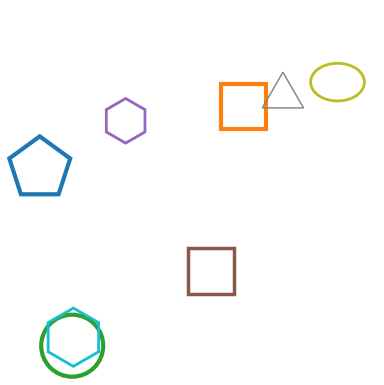[{"shape": "pentagon", "thickness": 3, "radius": 0.42, "center": [0.103, 0.563]}, {"shape": "square", "thickness": 3, "radius": 0.29, "center": [0.634, 0.723]}, {"shape": "circle", "thickness": 3, "radius": 0.4, "center": [0.188, 0.102]}, {"shape": "hexagon", "thickness": 2, "radius": 0.29, "center": [0.326, 0.686]}, {"shape": "square", "thickness": 2.5, "radius": 0.29, "center": [0.548, 0.296]}, {"shape": "triangle", "thickness": 1, "radius": 0.31, "center": [0.735, 0.751]}, {"shape": "oval", "thickness": 2, "radius": 0.35, "center": [0.877, 0.787]}, {"shape": "hexagon", "thickness": 2, "radius": 0.38, "center": [0.191, 0.124]}]